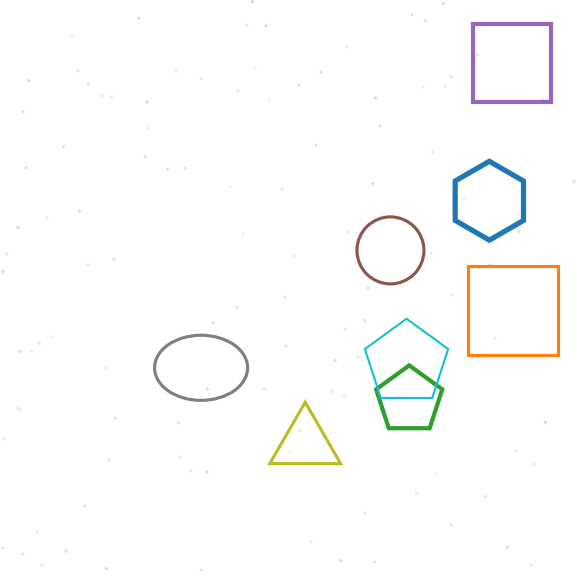[{"shape": "hexagon", "thickness": 2.5, "radius": 0.34, "center": [0.847, 0.652]}, {"shape": "square", "thickness": 1.5, "radius": 0.39, "center": [0.888, 0.461]}, {"shape": "pentagon", "thickness": 2, "radius": 0.3, "center": [0.709, 0.306]}, {"shape": "square", "thickness": 2, "radius": 0.34, "center": [0.887, 0.891]}, {"shape": "circle", "thickness": 1.5, "radius": 0.29, "center": [0.676, 0.566]}, {"shape": "oval", "thickness": 1.5, "radius": 0.4, "center": [0.348, 0.362]}, {"shape": "triangle", "thickness": 1.5, "radius": 0.35, "center": [0.528, 0.232]}, {"shape": "pentagon", "thickness": 1, "radius": 0.38, "center": [0.704, 0.371]}]